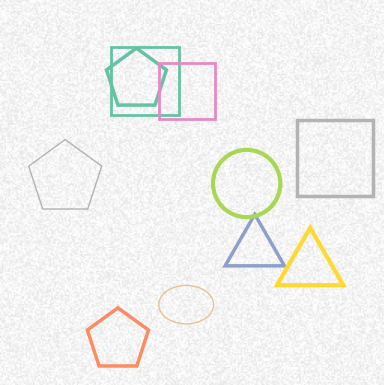[{"shape": "pentagon", "thickness": 2.5, "radius": 0.41, "center": [0.354, 0.793]}, {"shape": "square", "thickness": 2, "radius": 0.44, "center": [0.376, 0.789]}, {"shape": "pentagon", "thickness": 2.5, "radius": 0.42, "center": [0.306, 0.117]}, {"shape": "triangle", "thickness": 2.5, "radius": 0.44, "center": [0.662, 0.354]}, {"shape": "square", "thickness": 2, "radius": 0.37, "center": [0.485, 0.764]}, {"shape": "circle", "thickness": 3, "radius": 0.44, "center": [0.641, 0.523]}, {"shape": "triangle", "thickness": 3, "radius": 0.5, "center": [0.806, 0.309]}, {"shape": "oval", "thickness": 1, "radius": 0.36, "center": [0.484, 0.209]}, {"shape": "pentagon", "thickness": 1, "radius": 0.5, "center": [0.169, 0.538]}, {"shape": "square", "thickness": 2.5, "radius": 0.5, "center": [0.87, 0.589]}]